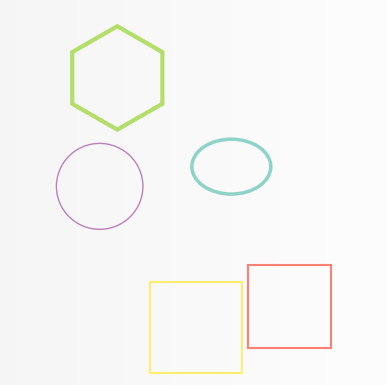[{"shape": "oval", "thickness": 2.5, "radius": 0.51, "center": [0.597, 0.567]}, {"shape": "square", "thickness": 1.5, "radius": 0.53, "center": [0.747, 0.204]}, {"shape": "hexagon", "thickness": 3, "radius": 0.67, "center": [0.303, 0.798]}, {"shape": "circle", "thickness": 1, "radius": 0.56, "center": [0.257, 0.516]}, {"shape": "square", "thickness": 1.5, "radius": 0.59, "center": [0.505, 0.15]}]